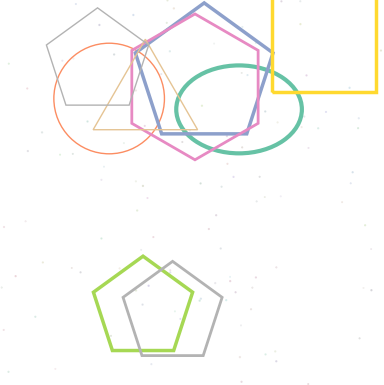[{"shape": "oval", "thickness": 3, "radius": 0.82, "center": [0.621, 0.716]}, {"shape": "circle", "thickness": 1, "radius": 0.72, "center": [0.284, 0.744]}, {"shape": "pentagon", "thickness": 2.5, "radius": 0.94, "center": [0.53, 0.804]}, {"shape": "hexagon", "thickness": 2, "radius": 0.95, "center": [0.506, 0.774]}, {"shape": "pentagon", "thickness": 2.5, "radius": 0.68, "center": [0.372, 0.199]}, {"shape": "square", "thickness": 2.5, "radius": 0.67, "center": [0.841, 0.897]}, {"shape": "triangle", "thickness": 1, "radius": 0.78, "center": [0.378, 0.741]}, {"shape": "pentagon", "thickness": 2, "radius": 0.68, "center": [0.448, 0.186]}, {"shape": "pentagon", "thickness": 1, "radius": 0.7, "center": [0.253, 0.84]}]